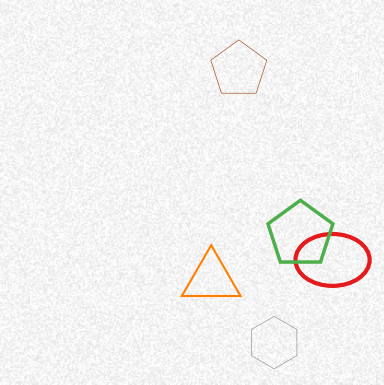[{"shape": "oval", "thickness": 3, "radius": 0.48, "center": [0.864, 0.325]}, {"shape": "pentagon", "thickness": 2.5, "radius": 0.44, "center": [0.78, 0.391]}, {"shape": "triangle", "thickness": 1.5, "radius": 0.44, "center": [0.549, 0.275]}, {"shape": "pentagon", "thickness": 0.5, "radius": 0.38, "center": [0.62, 0.82]}, {"shape": "hexagon", "thickness": 0.5, "radius": 0.34, "center": [0.712, 0.11]}]